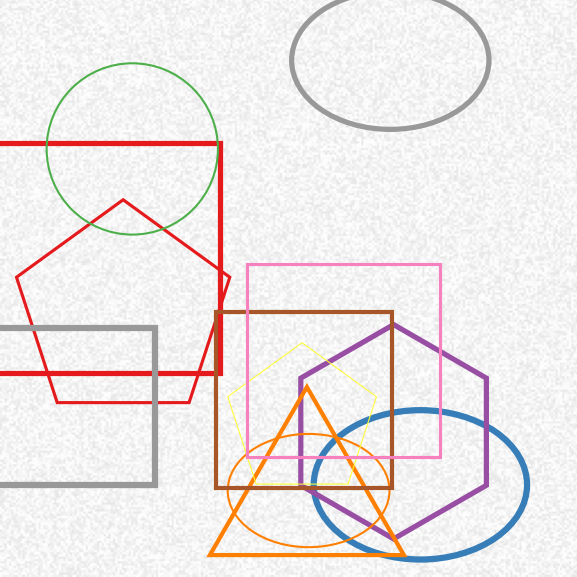[{"shape": "pentagon", "thickness": 1.5, "radius": 0.97, "center": [0.213, 0.459]}, {"shape": "square", "thickness": 2.5, "radius": 1.0, "center": [0.183, 0.553]}, {"shape": "oval", "thickness": 3, "radius": 0.92, "center": [0.728, 0.16]}, {"shape": "circle", "thickness": 1, "radius": 0.74, "center": [0.229, 0.741]}, {"shape": "hexagon", "thickness": 2.5, "radius": 0.93, "center": [0.682, 0.252]}, {"shape": "oval", "thickness": 1, "radius": 0.7, "center": [0.534, 0.15]}, {"shape": "triangle", "thickness": 2, "radius": 0.97, "center": [0.531, 0.135]}, {"shape": "pentagon", "thickness": 0.5, "radius": 0.68, "center": [0.523, 0.27]}, {"shape": "square", "thickness": 2, "radius": 0.76, "center": [0.527, 0.306]}, {"shape": "square", "thickness": 1.5, "radius": 0.83, "center": [0.595, 0.374]}, {"shape": "square", "thickness": 3, "radius": 0.68, "center": [0.133, 0.295]}, {"shape": "oval", "thickness": 2.5, "radius": 0.85, "center": [0.676, 0.895]}]